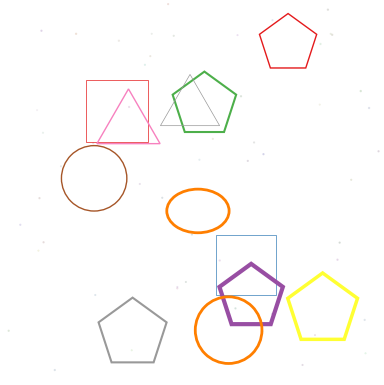[{"shape": "pentagon", "thickness": 1, "radius": 0.39, "center": [0.748, 0.887]}, {"shape": "square", "thickness": 0.5, "radius": 0.4, "center": [0.304, 0.712]}, {"shape": "square", "thickness": 0.5, "radius": 0.39, "center": [0.639, 0.312]}, {"shape": "pentagon", "thickness": 1.5, "radius": 0.43, "center": [0.531, 0.727]}, {"shape": "pentagon", "thickness": 3, "radius": 0.43, "center": [0.652, 0.228]}, {"shape": "circle", "thickness": 2, "radius": 0.43, "center": [0.594, 0.142]}, {"shape": "oval", "thickness": 2, "radius": 0.4, "center": [0.514, 0.452]}, {"shape": "pentagon", "thickness": 2.5, "radius": 0.48, "center": [0.838, 0.196]}, {"shape": "circle", "thickness": 1, "radius": 0.42, "center": [0.245, 0.537]}, {"shape": "triangle", "thickness": 1, "radius": 0.47, "center": [0.334, 0.674]}, {"shape": "triangle", "thickness": 0.5, "radius": 0.44, "center": [0.494, 0.718]}, {"shape": "pentagon", "thickness": 1.5, "radius": 0.46, "center": [0.344, 0.134]}]